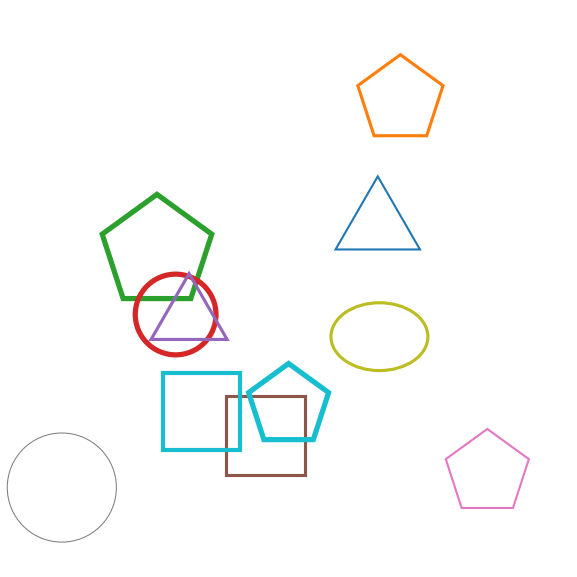[{"shape": "triangle", "thickness": 1, "radius": 0.42, "center": [0.654, 0.609]}, {"shape": "pentagon", "thickness": 1.5, "radius": 0.39, "center": [0.693, 0.827]}, {"shape": "pentagon", "thickness": 2.5, "radius": 0.5, "center": [0.272, 0.563]}, {"shape": "circle", "thickness": 2.5, "radius": 0.35, "center": [0.304, 0.455]}, {"shape": "triangle", "thickness": 1.5, "radius": 0.38, "center": [0.327, 0.449]}, {"shape": "square", "thickness": 1.5, "radius": 0.34, "center": [0.46, 0.246]}, {"shape": "pentagon", "thickness": 1, "radius": 0.38, "center": [0.844, 0.181]}, {"shape": "circle", "thickness": 0.5, "radius": 0.47, "center": [0.107, 0.155]}, {"shape": "oval", "thickness": 1.5, "radius": 0.42, "center": [0.657, 0.416]}, {"shape": "pentagon", "thickness": 2.5, "radius": 0.36, "center": [0.5, 0.297]}, {"shape": "square", "thickness": 2, "radius": 0.33, "center": [0.349, 0.287]}]